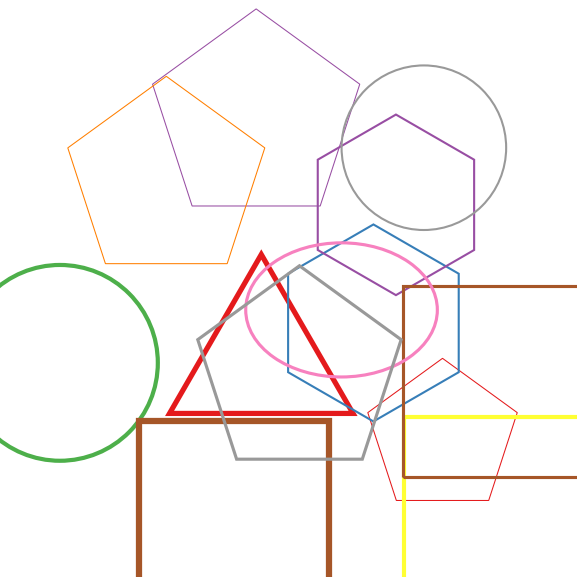[{"shape": "triangle", "thickness": 2.5, "radius": 0.92, "center": [0.452, 0.375]}, {"shape": "pentagon", "thickness": 0.5, "radius": 0.68, "center": [0.766, 0.243]}, {"shape": "hexagon", "thickness": 1, "radius": 0.85, "center": [0.647, 0.44]}, {"shape": "circle", "thickness": 2, "radius": 0.85, "center": [0.104, 0.371]}, {"shape": "pentagon", "thickness": 0.5, "radius": 0.94, "center": [0.444, 0.795]}, {"shape": "hexagon", "thickness": 1, "radius": 0.78, "center": [0.686, 0.644]}, {"shape": "pentagon", "thickness": 0.5, "radius": 0.9, "center": [0.288, 0.688]}, {"shape": "square", "thickness": 2, "radius": 0.86, "center": [0.871, 0.107]}, {"shape": "square", "thickness": 1.5, "radius": 0.83, "center": [0.864, 0.339]}, {"shape": "square", "thickness": 3, "radius": 0.82, "center": [0.405, 0.105]}, {"shape": "oval", "thickness": 1.5, "radius": 0.83, "center": [0.591, 0.463]}, {"shape": "circle", "thickness": 1, "radius": 0.71, "center": [0.734, 0.743]}, {"shape": "pentagon", "thickness": 1.5, "radius": 0.93, "center": [0.519, 0.354]}]